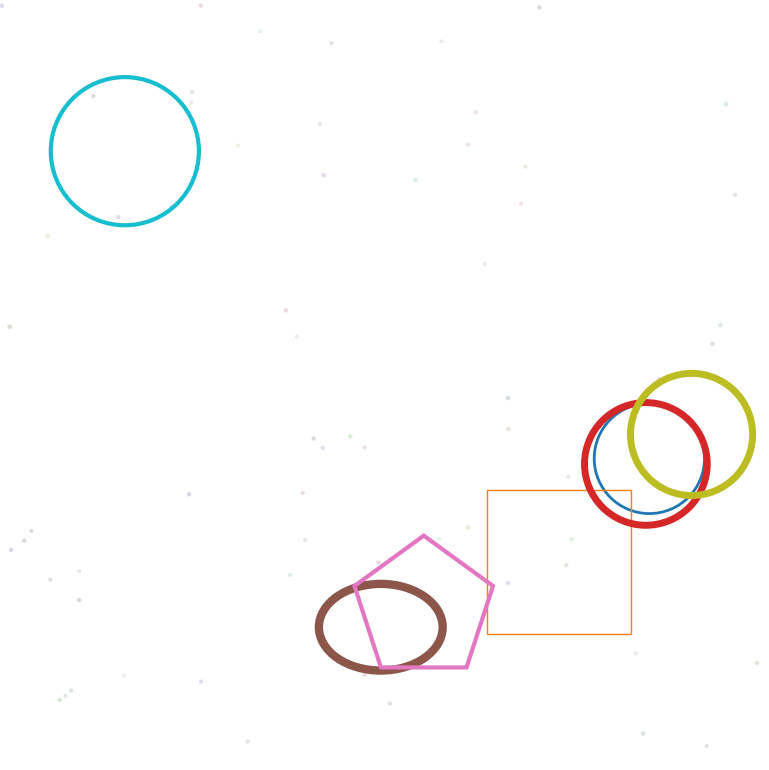[{"shape": "circle", "thickness": 1, "radius": 0.36, "center": [0.843, 0.405]}, {"shape": "square", "thickness": 0.5, "radius": 0.47, "center": [0.726, 0.27]}, {"shape": "circle", "thickness": 2.5, "radius": 0.4, "center": [0.839, 0.397]}, {"shape": "oval", "thickness": 3, "radius": 0.4, "center": [0.495, 0.185]}, {"shape": "pentagon", "thickness": 1.5, "radius": 0.47, "center": [0.55, 0.21]}, {"shape": "circle", "thickness": 2.5, "radius": 0.4, "center": [0.898, 0.436]}, {"shape": "circle", "thickness": 1.5, "radius": 0.48, "center": [0.162, 0.804]}]